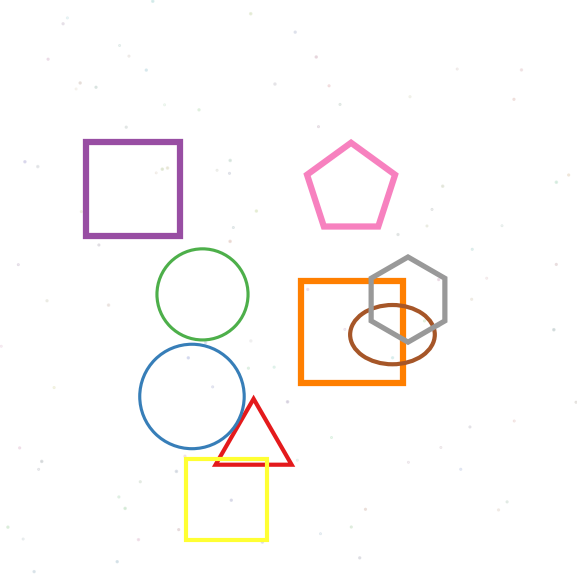[{"shape": "triangle", "thickness": 2, "radius": 0.38, "center": [0.439, 0.232]}, {"shape": "circle", "thickness": 1.5, "radius": 0.45, "center": [0.332, 0.313]}, {"shape": "circle", "thickness": 1.5, "radius": 0.39, "center": [0.351, 0.489]}, {"shape": "square", "thickness": 3, "radius": 0.41, "center": [0.23, 0.672]}, {"shape": "square", "thickness": 3, "radius": 0.44, "center": [0.609, 0.425]}, {"shape": "square", "thickness": 2, "radius": 0.35, "center": [0.393, 0.135]}, {"shape": "oval", "thickness": 2, "radius": 0.37, "center": [0.68, 0.42]}, {"shape": "pentagon", "thickness": 3, "radius": 0.4, "center": [0.608, 0.672]}, {"shape": "hexagon", "thickness": 2.5, "radius": 0.37, "center": [0.707, 0.48]}]